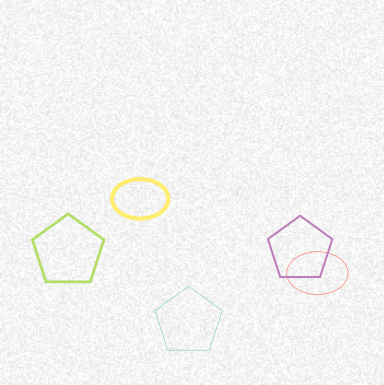[{"shape": "pentagon", "thickness": 0.5, "radius": 0.46, "center": [0.49, 0.165]}, {"shape": "oval", "thickness": 0.5, "radius": 0.4, "center": [0.824, 0.291]}, {"shape": "pentagon", "thickness": 2, "radius": 0.49, "center": [0.177, 0.347]}, {"shape": "pentagon", "thickness": 1.5, "radius": 0.44, "center": [0.78, 0.352]}, {"shape": "oval", "thickness": 3, "radius": 0.37, "center": [0.364, 0.484]}]